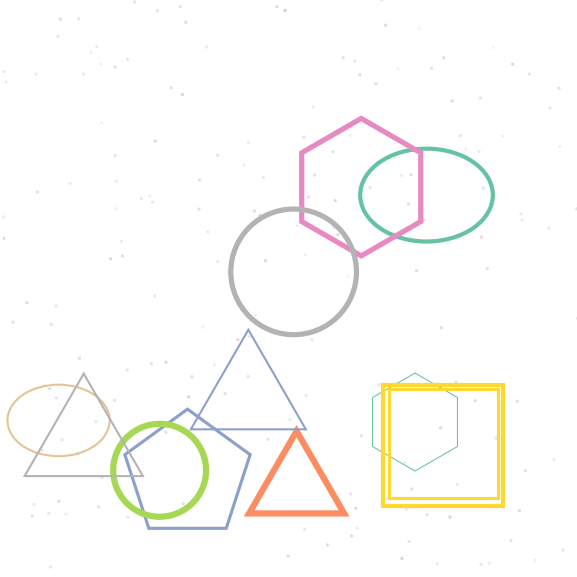[{"shape": "hexagon", "thickness": 0.5, "radius": 0.42, "center": [0.719, 0.268]}, {"shape": "oval", "thickness": 2, "radius": 0.57, "center": [0.739, 0.661]}, {"shape": "triangle", "thickness": 3, "radius": 0.48, "center": [0.514, 0.158]}, {"shape": "pentagon", "thickness": 1.5, "radius": 0.57, "center": [0.325, 0.177]}, {"shape": "triangle", "thickness": 1, "radius": 0.57, "center": [0.43, 0.313]}, {"shape": "hexagon", "thickness": 2.5, "radius": 0.6, "center": [0.626, 0.675]}, {"shape": "circle", "thickness": 3, "radius": 0.4, "center": [0.276, 0.185]}, {"shape": "square", "thickness": 2, "radius": 0.52, "center": [0.767, 0.228]}, {"shape": "square", "thickness": 1.5, "radius": 0.47, "center": [0.768, 0.231]}, {"shape": "oval", "thickness": 1, "radius": 0.44, "center": [0.101, 0.271]}, {"shape": "triangle", "thickness": 1, "radius": 0.59, "center": [0.145, 0.234]}, {"shape": "circle", "thickness": 2.5, "radius": 0.54, "center": [0.508, 0.528]}]